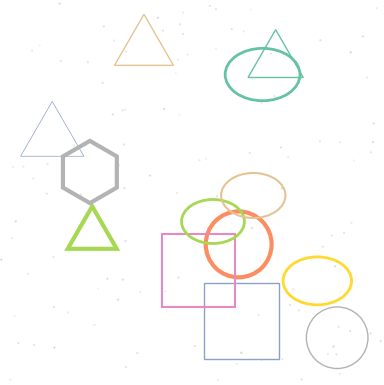[{"shape": "triangle", "thickness": 1, "radius": 0.41, "center": [0.716, 0.84]}, {"shape": "oval", "thickness": 2, "radius": 0.49, "center": [0.682, 0.806]}, {"shape": "circle", "thickness": 3, "radius": 0.43, "center": [0.62, 0.365]}, {"shape": "triangle", "thickness": 0.5, "radius": 0.47, "center": [0.136, 0.642]}, {"shape": "square", "thickness": 1, "radius": 0.49, "center": [0.626, 0.166]}, {"shape": "square", "thickness": 1.5, "radius": 0.47, "center": [0.516, 0.298]}, {"shape": "triangle", "thickness": 3, "radius": 0.37, "center": [0.239, 0.391]}, {"shape": "oval", "thickness": 2, "radius": 0.41, "center": [0.553, 0.425]}, {"shape": "oval", "thickness": 2, "radius": 0.44, "center": [0.824, 0.27]}, {"shape": "triangle", "thickness": 1, "radius": 0.44, "center": [0.374, 0.874]}, {"shape": "oval", "thickness": 1.5, "radius": 0.42, "center": [0.658, 0.492]}, {"shape": "circle", "thickness": 1, "radius": 0.4, "center": [0.876, 0.123]}, {"shape": "hexagon", "thickness": 3, "radius": 0.4, "center": [0.233, 0.553]}]